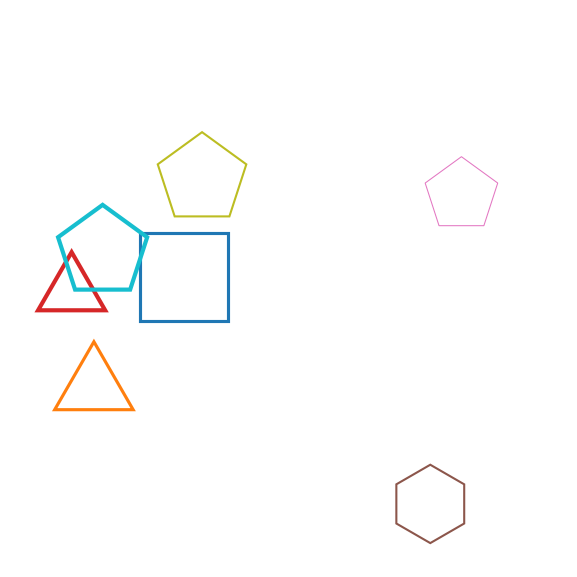[{"shape": "square", "thickness": 1.5, "radius": 0.38, "center": [0.318, 0.52]}, {"shape": "triangle", "thickness": 1.5, "radius": 0.39, "center": [0.163, 0.329]}, {"shape": "triangle", "thickness": 2, "radius": 0.34, "center": [0.124, 0.495]}, {"shape": "hexagon", "thickness": 1, "radius": 0.34, "center": [0.745, 0.127]}, {"shape": "pentagon", "thickness": 0.5, "radius": 0.33, "center": [0.799, 0.662]}, {"shape": "pentagon", "thickness": 1, "radius": 0.4, "center": [0.35, 0.69]}, {"shape": "pentagon", "thickness": 2, "radius": 0.41, "center": [0.178, 0.563]}]